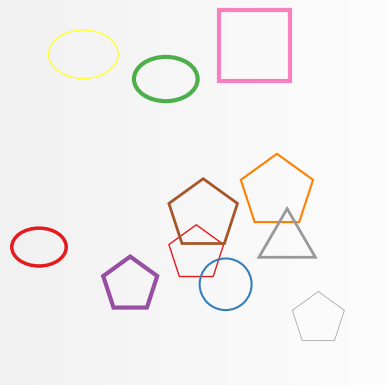[{"shape": "pentagon", "thickness": 1, "radius": 0.37, "center": [0.506, 0.342]}, {"shape": "oval", "thickness": 2.5, "radius": 0.35, "center": [0.101, 0.358]}, {"shape": "circle", "thickness": 1.5, "radius": 0.34, "center": [0.582, 0.262]}, {"shape": "oval", "thickness": 3, "radius": 0.41, "center": [0.428, 0.795]}, {"shape": "pentagon", "thickness": 3, "radius": 0.37, "center": [0.336, 0.26]}, {"shape": "pentagon", "thickness": 1.5, "radius": 0.49, "center": [0.715, 0.503]}, {"shape": "oval", "thickness": 1, "radius": 0.45, "center": [0.215, 0.859]}, {"shape": "pentagon", "thickness": 2, "radius": 0.47, "center": [0.524, 0.443]}, {"shape": "square", "thickness": 3, "radius": 0.46, "center": [0.658, 0.882]}, {"shape": "triangle", "thickness": 2, "radius": 0.42, "center": [0.741, 0.374]}, {"shape": "pentagon", "thickness": 0.5, "radius": 0.35, "center": [0.822, 0.172]}]